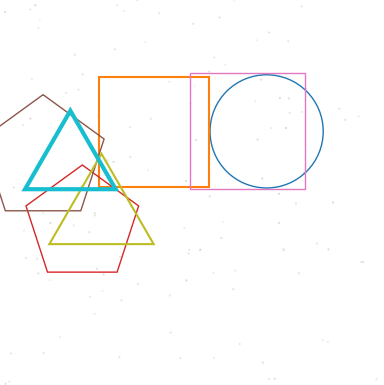[{"shape": "circle", "thickness": 1, "radius": 0.73, "center": [0.693, 0.659]}, {"shape": "square", "thickness": 1.5, "radius": 0.71, "center": [0.399, 0.658]}, {"shape": "pentagon", "thickness": 1, "radius": 0.77, "center": [0.214, 0.418]}, {"shape": "pentagon", "thickness": 1, "radius": 0.83, "center": [0.112, 0.587]}, {"shape": "square", "thickness": 1, "radius": 0.75, "center": [0.643, 0.659]}, {"shape": "triangle", "thickness": 1.5, "radius": 0.78, "center": [0.264, 0.444]}, {"shape": "triangle", "thickness": 3, "radius": 0.68, "center": [0.183, 0.576]}]